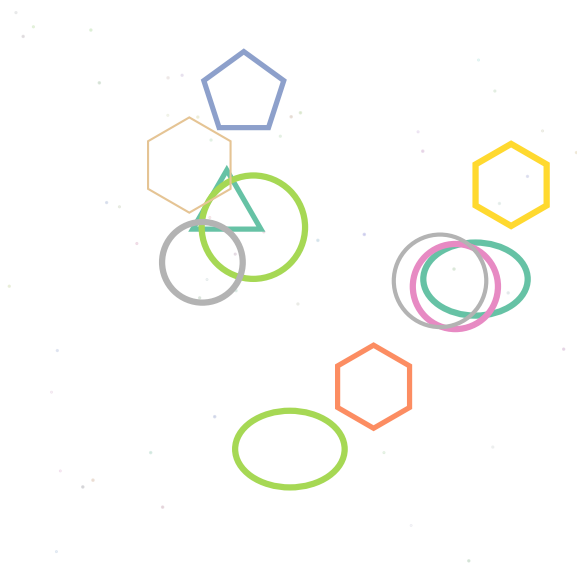[{"shape": "oval", "thickness": 3, "radius": 0.45, "center": [0.823, 0.516]}, {"shape": "triangle", "thickness": 2.5, "radius": 0.34, "center": [0.393, 0.636]}, {"shape": "hexagon", "thickness": 2.5, "radius": 0.36, "center": [0.647, 0.33]}, {"shape": "pentagon", "thickness": 2.5, "radius": 0.36, "center": [0.422, 0.837]}, {"shape": "circle", "thickness": 3, "radius": 0.37, "center": [0.789, 0.503]}, {"shape": "circle", "thickness": 3, "radius": 0.45, "center": [0.439, 0.606]}, {"shape": "oval", "thickness": 3, "radius": 0.47, "center": [0.502, 0.221]}, {"shape": "hexagon", "thickness": 3, "radius": 0.36, "center": [0.885, 0.679]}, {"shape": "hexagon", "thickness": 1, "radius": 0.41, "center": [0.328, 0.713]}, {"shape": "circle", "thickness": 3, "radius": 0.35, "center": [0.35, 0.545]}, {"shape": "circle", "thickness": 2, "radius": 0.4, "center": [0.762, 0.513]}]